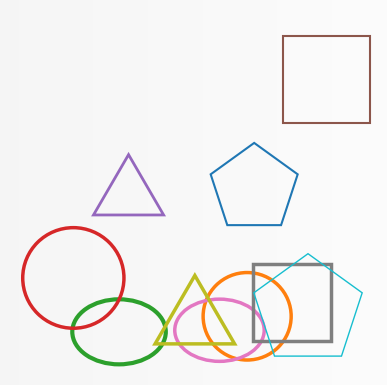[{"shape": "pentagon", "thickness": 1.5, "radius": 0.59, "center": [0.656, 0.511]}, {"shape": "circle", "thickness": 2.5, "radius": 0.57, "center": [0.638, 0.178]}, {"shape": "oval", "thickness": 3, "radius": 0.6, "center": [0.307, 0.138]}, {"shape": "circle", "thickness": 2.5, "radius": 0.65, "center": [0.189, 0.278]}, {"shape": "triangle", "thickness": 2, "radius": 0.52, "center": [0.332, 0.494]}, {"shape": "square", "thickness": 1.5, "radius": 0.56, "center": [0.842, 0.794]}, {"shape": "oval", "thickness": 2.5, "radius": 0.58, "center": [0.566, 0.142]}, {"shape": "square", "thickness": 2.5, "radius": 0.5, "center": [0.753, 0.215]}, {"shape": "triangle", "thickness": 2.5, "radius": 0.59, "center": [0.503, 0.166]}, {"shape": "pentagon", "thickness": 1, "radius": 0.74, "center": [0.795, 0.194]}]